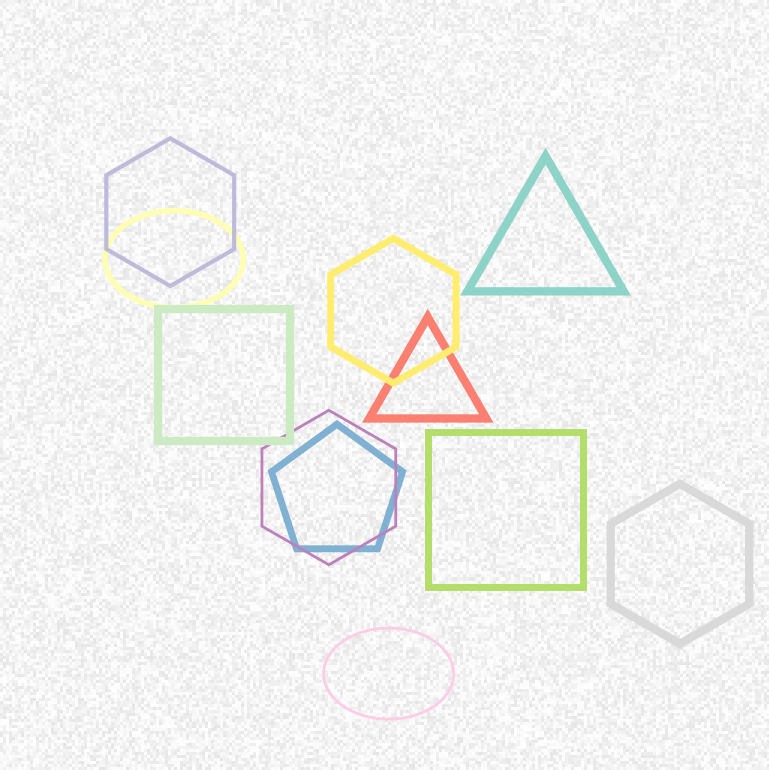[{"shape": "triangle", "thickness": 3, "radius": 0.59, "center": [0.709, 0.68]}, {"shape": "oval", "thickness": 2, "radius": 0.45, "center": [0.226, 0.664]}, {"shape": "hexagon", "thickness": 1.5, "radius": 0.48, "center": [0.221, 0.724]}, {"shape": "triangle", "thickness": 3, "radius": 0.44, "center": [0.556, 0.5]}, {"shape": "pentagon", "thickness": 2.5, "radius": 0.45, "center": [0.438, 0.36]}, {"shape": "square", "thickness": 2.5, "radius": 0.5, "center": [0.657, 0.338]}, {"shape": "oval", "thickness": 1, "radius": 0.42, "center": [0.505, 0.125]}, {"shape": "hexagon", "thickness": 3, "radius": 0.52, "center": [0.883, 0.268]}, {"shape": "hexagon", "thickness": 1, "radius": 0.5, "center": [0.427, 0.367]}, {"shape": "square", "thickness": 3, "radius": 0.43, "center": [0.291, 0.513]}, {"shape": "hexagon", "thickness": 2.5, "radius": 0.47, "center": [0.511, 0.596]}]